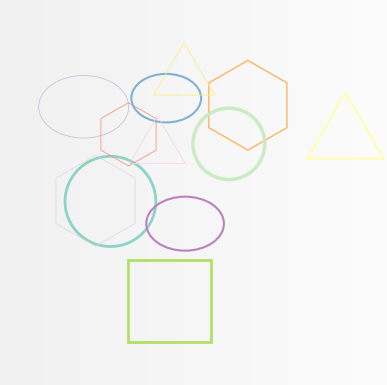[{"shape": "circle", "thickness": 2, "radius": 0.59, "center": [0.285, 0.477]}, {"shape": "triangle", "thickness": 1.5, "radius": 0.57, "center": [0.892, 0.645]}, {"shape": "oval", "thickness": 0.5, "radius": 0.58, "center": [0.216, 0.723]}, {"shape": "hexagon", "thickness": 0.5, "radius": 0.41, "center": [0.332, 0.651]}, {"shape": "oval", "thickness": 1.5, "radius": 0.45, "center": [0.429, 0.745]}, {"shape": "hexagon", "thickness": 1, "radius": 0.58, "center": [0.64, 0.727]}, {"shape": "square", "thickness": 2, "radius": 0.53, "center": [0.437, 0.219]}, {"shape": "triangle", "thickness": 0.5, "radius": 0.41, "center": [0.406, 0.617]}, {"shape": "hexagon", "thickness": 0.5, "radius": 0.59, "center": [0.247, 0.479]}, {"shape": "oval", "thickness": 1.5, "radius": 0.5, "center": [0.478, 0.419]}, {"shape": "circle", "thickness": 2.5, "radius": 0.46, "center": [0.591, 0.626]}, {"shape": "triangle", "thickness": 0.5, "radius": 0.45, "center": [0.475, 0.798]}]